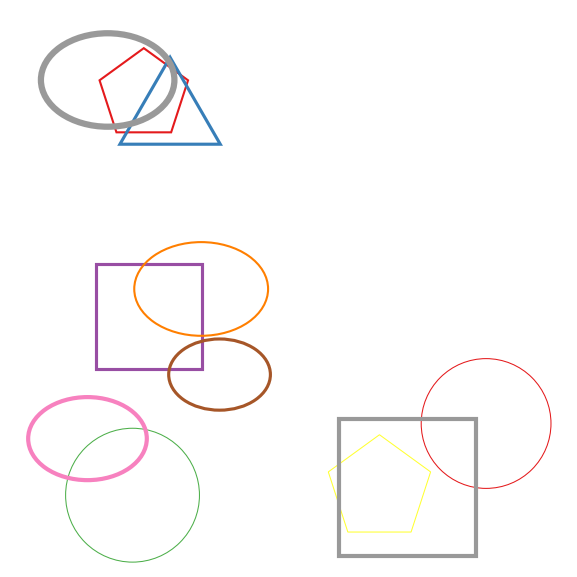[{"shape": "pentagon", "thickness": 1, "radius": 0.4, "center": [0.249, 0.835]}, {"shape": "circle", "thickness": 0.5, "radius": 0.56, "center": [0.842, 0.266]}, {"shape": "triangle", "thickness": 1.5, "radius": 0.5, "center": [0.295, 0.8]}, {"shape": "circle", "thickness": 0.5, "radius": 0.58, "center": [0.229, 0.142]}, {"shape": "square", "thickness": 1.5, "radius": 0.46, "center": [0.258, 0.451]}, {"shape": "oval", "thickness": 1, "radius": 0.58, "center": [0.348, 0.499]}, {"shape": "pentagon", "thickness": 0.5, "radius": 0.47, "center": [0.657, 0.153]}, {"shape": "oval", "thickness": 1.5, "radius": 0.44, "center": [0.38, 0.351]}, {"shape": "oval", "thickness": 2, "radius": 0.51, "center": [0.151, 0.24]}, {"shape": "oval", "thickness": 3, "radius": 0.58, "center": [0.186, 0.861]}, {"shape": "square", "thickness": 2, "radius": 0.59, "center": [0.706, 0.155]}]